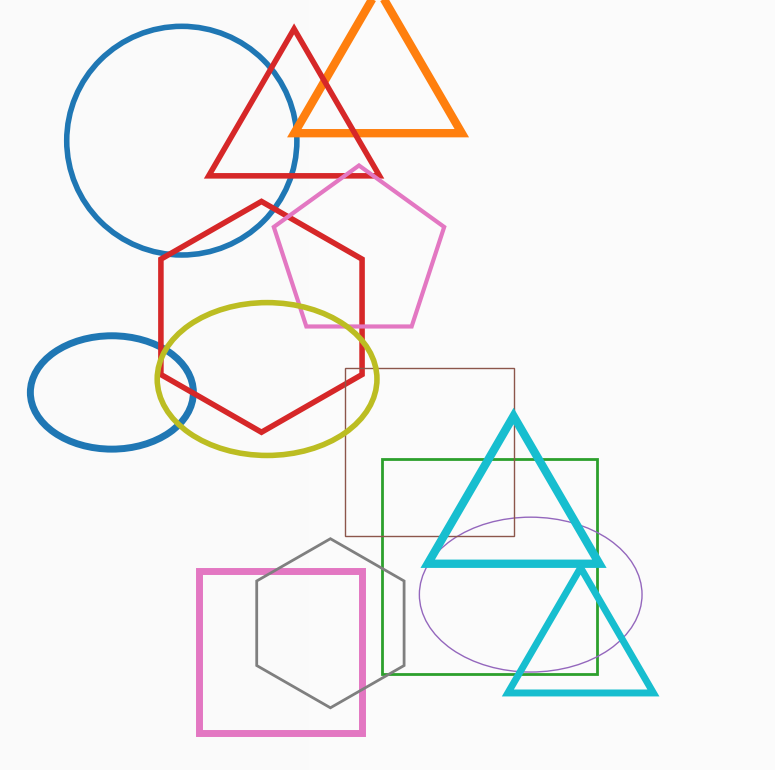[{"shape": "circle", "thickness": 2, "radius": 0.74, "center": [0.235, 0.817]}, {"shape": "oval", "thickness": 2.5, "radius": 0.53, "center": [0.144, 0.49]}, {"shape": "triangle", "thickness": 3, "radius": 0.62, "center": [0.488, 0.889]}, {"shape": "square", "thickness": 1, "radius": 0.7, "center": [0.631, 0.264]}, {"shape": "triangle", "thickness": 2, "radius": 0.64, "center": [0.379, 0.835]}, {"shape": "hexagon", "thickness": 2, "radius": 0.75, "center": [0.337, 0.589]}, {"shape": "oval", "thickness": 0.5, "radius": 0.72, "center": [0.685, 0.228]}, {"shape": "square", "thickness": 0.5, "radius": 0.55, "center": [0.554, 0.413]}, {"shape": "square", "thickness": 2.5, "radius": 0.53, "center": [0.362, 0.153]}, {"shape": "pentagon", "thickness": 1.5, "radius": 0.58, "center": [0.463, 0.67]}, {"shape": "hexagon", "thickness": 1, "radius": 0.55, "center": [0.426, 0.191]}, {"shape": "oval", "thickness": 2, "radius": 0.71, "center": [0.345, 0.508]}, {"shape": "triangle", "thickness": 3, "radius": 0.64, "center": [0.663, 0.332]}, {"shape": "triangle", "thickness": 2.5, "radius": 0.54, "center": [0.749, 0.154]}]